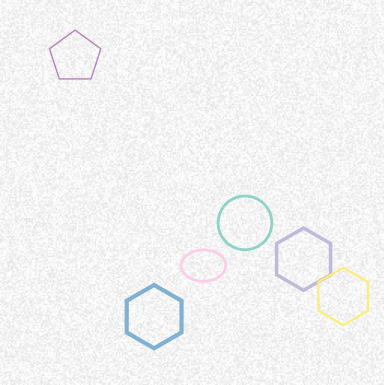[{"shape": "circle", "thickness": 2, "radius": 0.35, "center": [0.636, 0.421]}, {"shape": "hexagon", "thickness": 2.5, "radius": 0.4, "center": [0.789, 0.327]}, {"shape": "hexagon", "thickness": 3, "radius": 0.41, "center": [0.4, 0.178]}, {"shape": "oval", "thickness": 2, "radius": 0.29, "center": [0.529, 0.31]}, {"shape": "pentagon", "thickness": 1, "radius": 0.35, "center": [0.195, 0.852]}, {"shape": "hexagon", "thickness": 1.5, "radius": 0.37, "center": [0.892, 0.23]}]